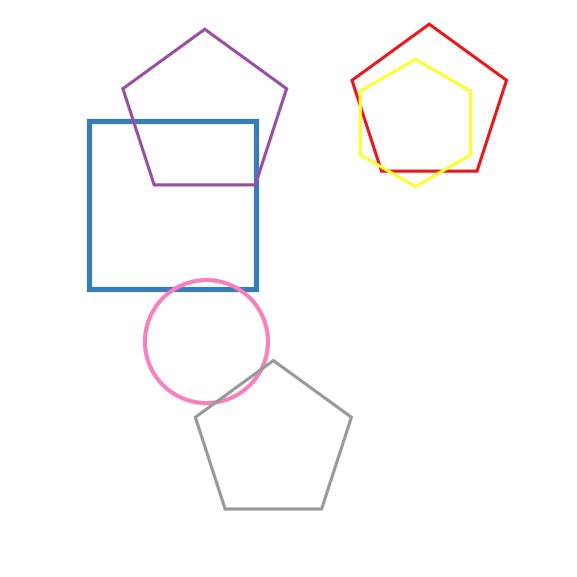[{"shape": "pentagon", "thickness": 1.5, "radius": 0.7, "center": [0.743, 0.817]}, {"shape": "square", "thickness": 2.5, "radius": 0.73, "center": [0.299, 0.644]}, {"shape": "pentagon", "thickness": 1.5, "radius": 0.74, "center": [0.355, 0.8]}, {"shape": "hexagon", "thickness": 1.5, "radius": 0.55, "center": [0.719, 0.786]}, {"shape": "circle", "thickness": 2, "radius": 0.53, "center": [0.358, 0.408]}, {"shape": "pentagon", "thickness": 1.5, "radius": 0.71, "center": [0.473, 0.233]}]